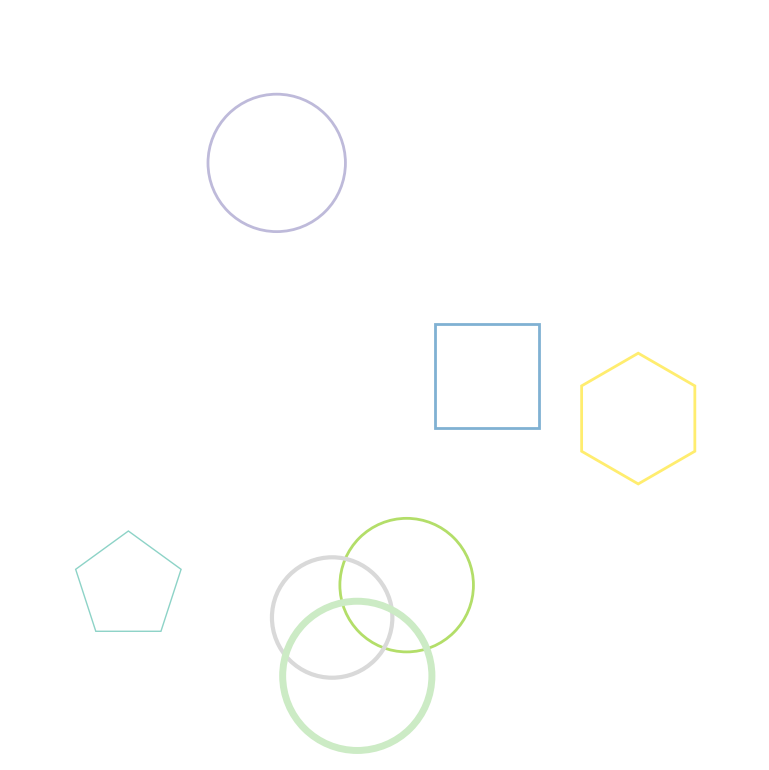[{"shape": "pentagon", "thickness": 0.5, "radius": 0.36, "center": [0.167, 0.238]}, {"shape": "circle", "thickness": 1, "radius": 0.45, "center": [0.359, 0.788]}, {"shape": "square", "thickness": 1, "radius": 0.34, "center": [0.632, 0.511]}, {"shape": "circle", "thickness": 1, "radius": 0.43, "center": [0.528, 0.24]}, {"shape": "circle", "thickness": 1.5, "radius": 0.39, "center": [0.431, 0.198]}, {"shape": "circle", "thickness": 2.5, "radius": 0.48, "center": [0.464, 0.122]}, {"shape": "hexagon", "thickness": 1, "radius": 0.42, "center": [0.829, 0.456]}]